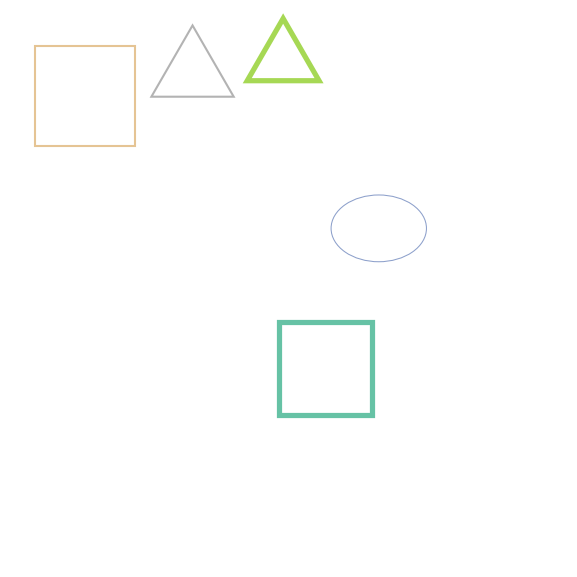[{"shape": "square", "thickness": 2.5, "radius": 0.4, "center": [0.563, 0.361]}, {"shape": "oval", "thickness": 0.5, "radius": 0.41, "center": [0.656, 0.604]}, {"shape": "triangle", "thickness": 2.5, "radius": 0.36, "center": [0.49, 0.895]}, {"shape": "square", "thickness": 1, "radius": 0.43, "center": [0.146, 0.834]}, {"shape": "triangle", "thickness": 1, "radius": 0.41, "center": [0.333, 0.873]}]